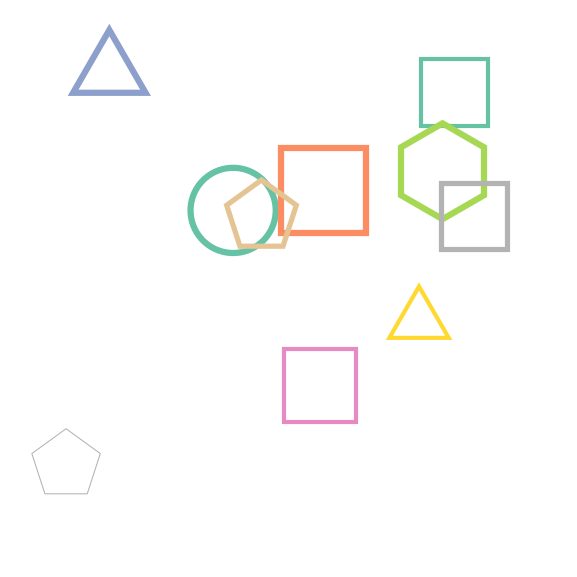[{"shape": "square", "thickness": 2, "radius": 0.29, "center": [0.786, 0.839]}, {"shape": "circle", "thickness": 3, "radius": 0.37, "center": [0.404, 0.635]}, {"shape": "square", "thickness": 3, "radius": 0.37, "center": [0.56, 0.669]}, {"shape": "triangle", "thickness": 3, "radius": 0.36, "center": [0.189, 0.875]}, {"shape": "square", "thickness": 2, "radius": 0.31, "center": [0.554, 0.332]}, {"shape": "hexagon", "thickness": 3, "radius": 0.41, "center": [0.766, 0.703]}, {"shape": "triangle", "thickness": 2, "radius": 0.3, "center": [0.726, 0.444]}, {"shape": "pentagon", "thickness": 2.5, "radius": 0.32, "center": [0.453, 0.624]}, {"shape": "pentagon", "thickness": 0.5, "radius": 0.31, "center": [0.114, 0.194]}, {"shape": "square", "thickness": 2.5, "radius": 0.29, "center": [0.821, 0.625]}]